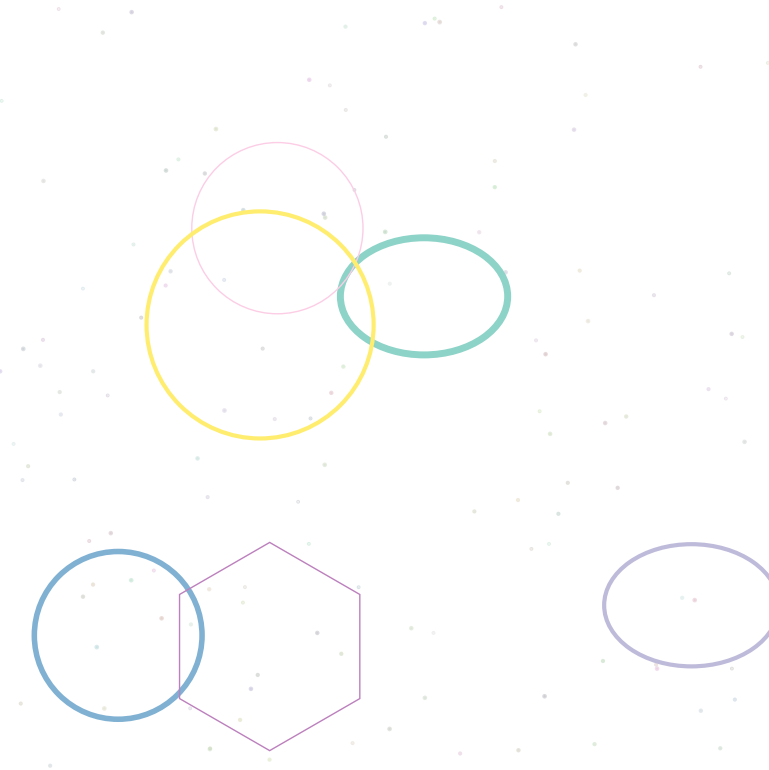[{"shape": "oval", "thickness": 2.5, "radius": 0.54, "center": [0.551, 0.615]}, {"shape": "oval", "thickness": 1.5, "radius": 0.57, "center": [0.898, 0.214]}, {"shape": "circle", "thickness": 2, "radius": 0.54, "center": [0.153, 0.175]}, {"shape": "circle", "thickness": 0.5, "radius": 0.56, "center": [0.36, 0.704]}, {"shape": "hexagon", "thickness": 0.5, "radius": 0.68, "center": [0.35, 0.16]}, {"shape": "circle", "thickness": 1.5, "radius": 0.74, "center": [0.338, 0.578]}]